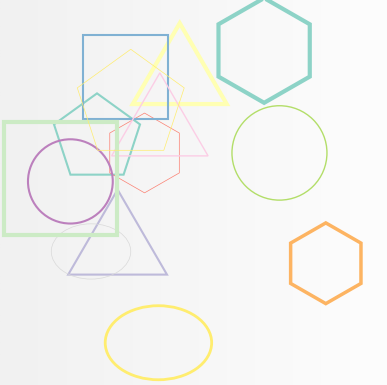[{"shape": "pentagon", "thickness": 1.5, "radius": 0.58, "center": [0.25, 0.641]}, {"shape": "hexagon", "thickness": 3, "radius": 0.68, "center": [0.682, 0.869]}, {"shape": "triangle", "thickness": 3, "radius": 0.7, "center": [0.464, 0.8]}, {"shape": "triangle", "thickness": 1.5, "radius": 0.74, "center": [0.303, 0.36]}, {"shape": "hexagon", "thickness": 0.5, "radius": 0.52, "center": [0.373, 0.603]}, {"shape": "square", "thickness": 1.5, "radius": 0.55, "center": [0.323, 0.8]}, {"shape": "hexagon", "thickness": 2.5, "radius": 0.52, "center": [0.841, 0.316]}, {"shape": "circle", "thickness": 1, "radius": 0.61, "center": [0.721, 0.603]}, {"shape": "triangle", "thickness": 1, "radius": 0.72, "center": [0.413, 0.667]}, {"shape": "oval", "thickness": 0.5, "radius": 0.51, "center": [0.235, 0.347]}, {"shape": "circle", "thickness": 1.5, "radius": 0.55, "center": [0.182, 0.529]}, {"shape": "square", "thickness": 3, "radius": 0.73, "center": [0.155, 0.537]}, {"shape": "oval", "thickness": 2, "radius": 0.69, "center": [0.409, 0.11]}, {"shape": "pentagon", "thickness": 0.5, "radius": 0.73, "center": [0.337, 0.727]}]